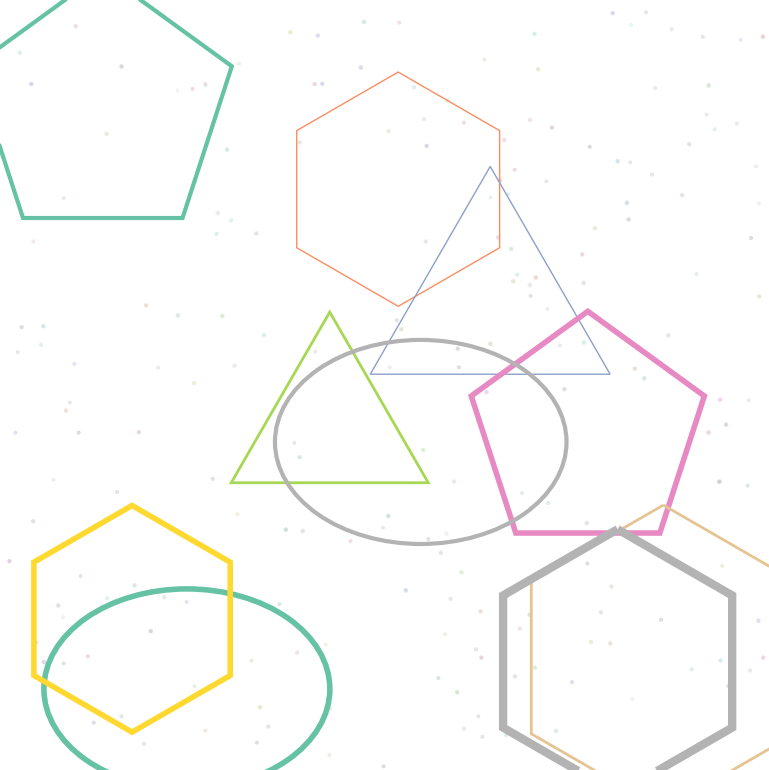[{"shape": "oval", "thickness": 2, "radius": 0.93, "center": [0.243, 0.105]}, {"shape": "pentagon", "thickness": 1.5, "radius": 0.88, "center": [0.133, 0.859]}, {"shape": "hexagon", "thickness": 0.5, "radius": 0.76, "center": [0.517, 0.754]}, {"shape": "triangle", "thickness": 0.5, "radius": 0.9, "center": [0.637, 0.604]}, {"shape": "pentagon", "thickness": 2, "radius": 0.8, "center": [0.763, 0.437]}, {"shape": "triangle", "thickness": 1, "radius": 0.74, "center": [0.428, 0.447]}, {"shape": "hexagon", "thickness": 2, "radius": 0.74, "center": [0.171, 0.196]}, {"shape": "hexagon", "thickness": 1, "radius": 0.99, "center": [0.861, 0.146]}, {"shape": "hexagon", "thickness": 3, "radius": 0.86, "center": [0.802, 0.141]}, {"shape": "oval", "thickness": 1.5, "radius": 0.95, "center": [0.546, 0.426]}]